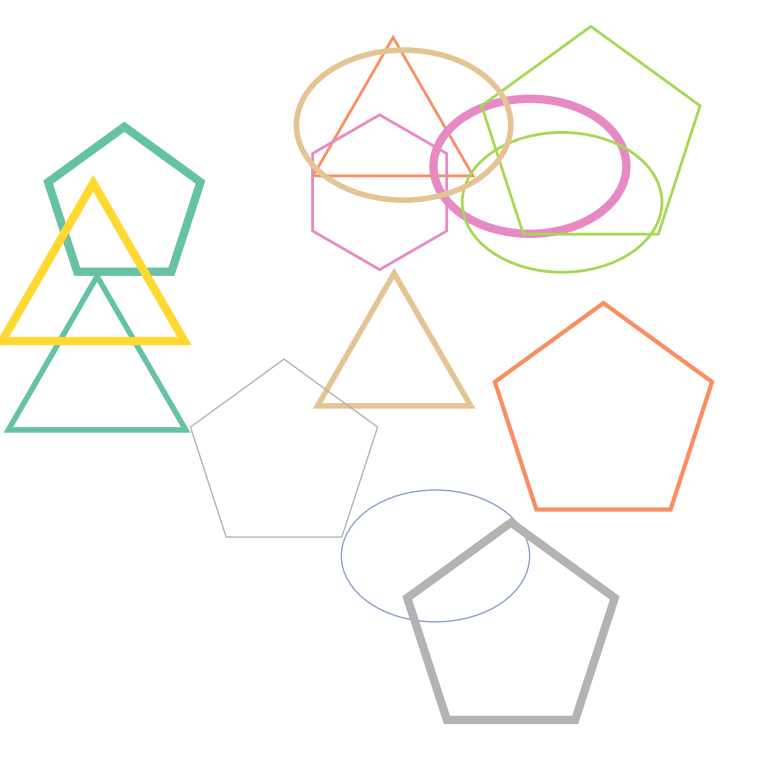[{"shape": "pentagon", "thickness": 3, "radius": 0.52, "center": [0.161, 0.731]}, {"shape": "triangle", "thickness": 2, "radius": 0.66, "center": [0.126, 0.508]}, {"shape": "triangle", "thickness": 1, "radius": 0.6, "center": [0.511, 0.832]}, {"shape": "pentagon", "thickness": 1.5, "radius": 0.74, "center": [0.784, 0.458]}, {"shape": "oval", "thickness": 0.5, "radius": 0.61, "center": [0.566, 0.278]}, {"shape": "oval", "thickness": 3, "radius": 0.63, "center": [0.688, 0.784]}, {"shape": "hexagon", "thickness": 1, "radius": 0.5, "center": [0.493, 0.75]}, {"shape": "oval", "thickness": 1, "radius": 0.65, "center": [0.73, 0.737]}, {"shape": "pentagon", "thickness": 1, "radius": 0.75, "center": [0.767, 0.817]}, {"shape": "triangle", "thickness": 3, "radius": 0.68, "center": [0.121, 0.625]}, {"shape": "oval", "thickness": 2, "radius": 0.7, "center": [0.524, 0.838]}, {"shape": "triangle", "thickness": 2, "radius": 0.57, "center": [0.512, 0.53]}, {"shape": "pentagon", "thickness": 3, "radius": 0.71, "center": [0.664, 0.18]}, {"shape": "pentagon", "thickness": 0.5, "radius": 0.64, "center": [0.369, 0.406]}]